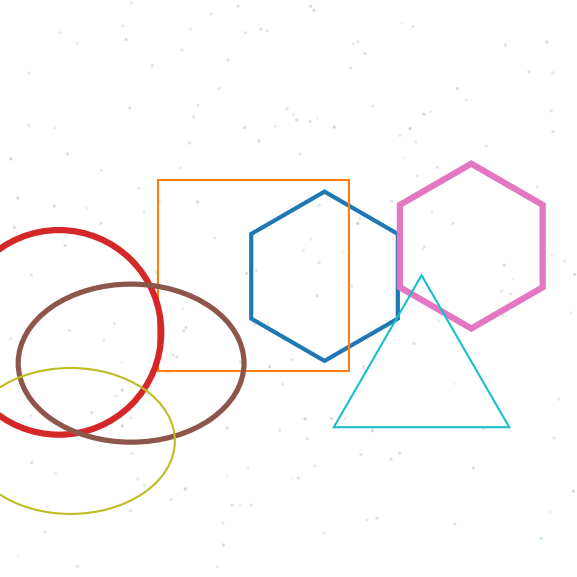[{"shape": "hexagon", "thickness": 2, "radius": 0.73, "center": [0.562, 0.521]}, {"shape": "square", "thickness": 1, "radius": 0.83, "center": [0.439, 0.522]}, {"shape": "circle", "thickness": 3, "radius": 0.89, "center": [0.102, 0.424]}, {"shape": "oval", "thickness": 2.5, "radius": 0.98, "center": [0.227, 0.37]}, {"shape": "hexagon", "thickness": 3, "radius": 0.71, "center": [0.816, 0.573]}, {"shape": "oval", "thickness": 1, "radius": 0.9, "center": [0.122, 0.236]}, {"shape": "triangle", "thickness": 1, "radius": 0.88, "center": [0.73, 0.347]}]